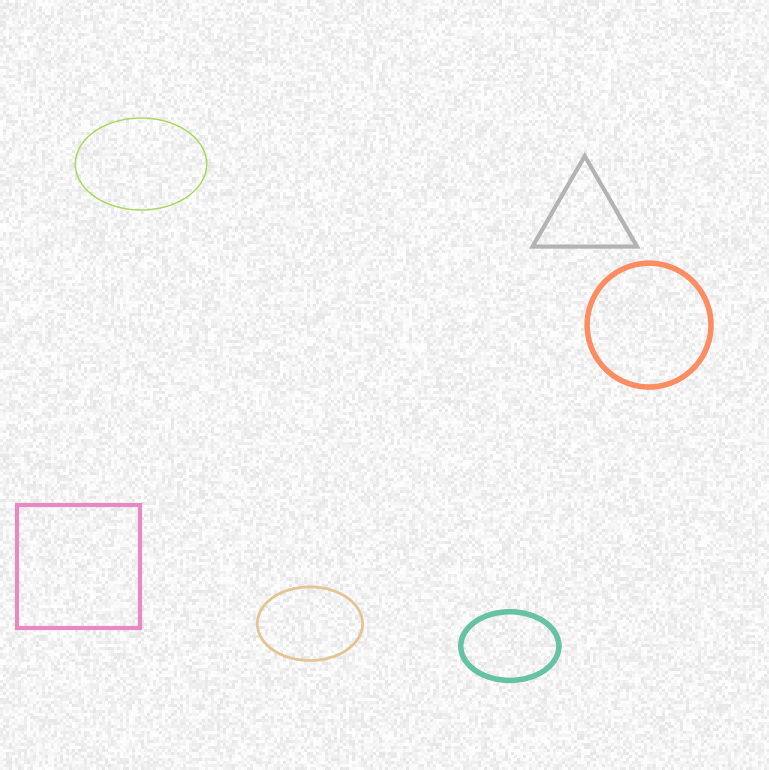[{"shape": "oval", "thickness": 2, "radius": 0.32, "center": [0.662, 0.161]}, {"shape": "circle", "thickness": 2, "radius": 0.4, "center": [0.843, 0.578]}, {"shape": "square", "thickness": 1.5, "radius": 0.4, "center": [0.102, 0.265]}, {"shape": "oval", "thickness": 0.5, "radius": 0.43, "center": [0.183, 0.787]}, {"shape": "oval", "thickness": 1, "radius": 0.34, "center": [0.403, 0.19]}, {"shape": "triangle", "thickness": 1.5, "radius": 0.39, "center": [0.759, 0.719]}]